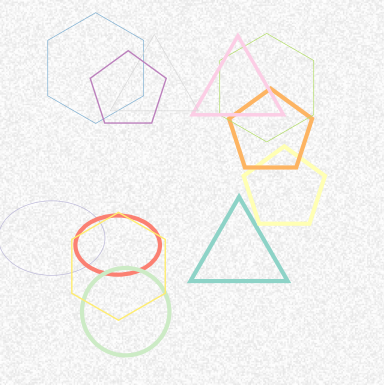[{"shape": "triangle", "thickness": 3, "radius": 0.73, "center": [0.621, 0.343]}, {"shape": "pentagon", "thickness": 3, "radius": 0.56, "center": [0.738, 0.509]}, {"shape": "oval", "thickness": 0.5, "radius": 0.69, "center": [0.134, 0.382]}, {"shape": "oval", "thickness": 3, "radius": 0.55, "center": [0.306, 0.363]}, {"shape": "hexagon", "thickness": 0.5, "radius": 0.72, "center": [0.249, 0.823]}, {"shape": "pentagon", "thickness": 3, "radius": 0.57, "center": [0.703, 0.657]}, {"shape": "hexagon", "thickness": 0.5, "radius": 0.7, "center": [0.693, 0.772]}, {"shape": "triangle", "thickness": 2.5, "radius": 0.68, "center": [0.618, 0.77]}, {"shape": "triangle", "thickness": 0.5, "radius": 0.66, "center": [0.401, 0.778]}, {"shape": "pentagon", "thickness": 1, "radius": 0.52, "center": [0.333, 0.764]}, {"shape": "circle", "thickness": 3, "radius": 0.57, "center": [0.326, 0.19]}, {"shape": "hexagon", "thickness": 1, "radius": 0.7, "center": [0.308, 0.308]}]